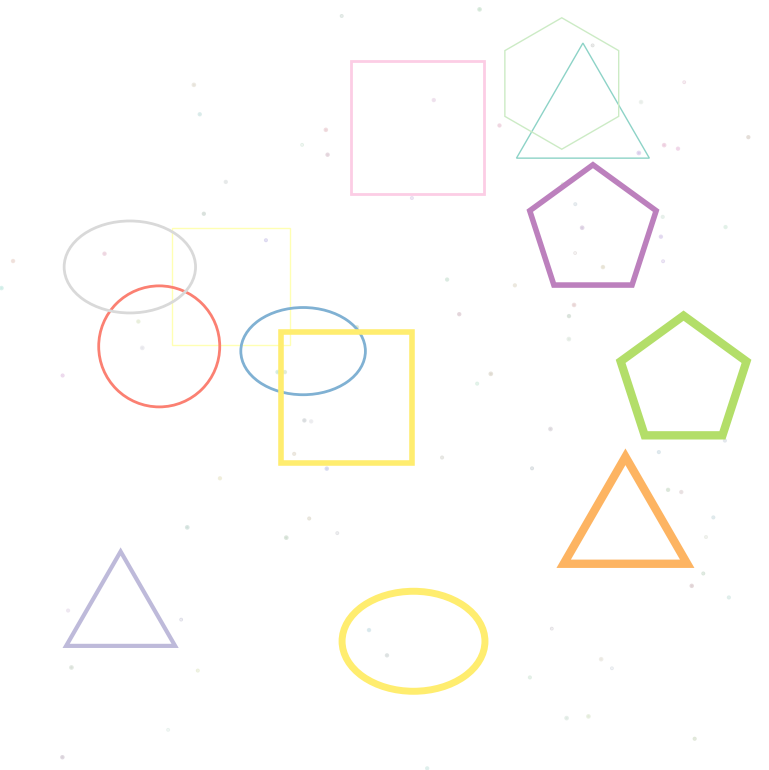[{"shape": "triangle", "thickness": 0.5, "radius": 0.5, "center": [0.757, 0.844]}, {"shape": "square", "thickness": 0.5, "radius": 0.38, "center": [0.3, 0.628]}, {"shape": "triangle", "thickness": 1.5, "radius": 0.41, "center": [0.157, 0.202]}, {"shape": "circle", "thickness": 1, "radius": 0.39, "center": [0.207, 0.55]}, {"shape": "oval", "thickness": 1, "radius": 0.4, "center": [0.394, 0.544]}, {"shape": "triangle", "thickness": 3, "radius": 0.46, "center": [0.812, 0.314]}, {"shape": "pentagon", "thickness": 3, "radius": 0.43, "center": [0.888, 0.504]}, {"shape": "square", "thickness": 1, "radius": 0.43, "center": [0.542, 0.835]}, {"shape": "oval", "thickness": 1, "radius": 0.43, "center": [0.169, 0.653]}, {"shape": "pentagon", "thickness": 2, "radius": 0.43, "center": [0.77, 0.7]}, {"shape": "hexagon", "thickness": 0.5, "radius": 0.43, "center": [0.73, 0.892]}, {"shape": "oval", "thickness": 2.5, "radius": 0.46, "center": [0.537, 0.167]}, {"shape": "square", "thickness": 2, "radius": 0.42, "center": [0.45, 0.484]}]